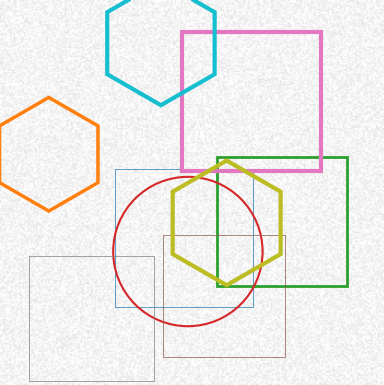[{"shape": "square", "thickness": 0.5, "radius": 0.89, "center": [0.478, 0.382]}, {"shape": "hexagon", "thickness": 2.5, "radius": 0.74, "center": [0.127, 0.599]}, {"shape": "square", "thickness": 2, "radius": 0.84, "center": [0.733, 0.425]}, {"shape": "circle", "thickness": 1.5, "radius": 0.97, "center": [0.488, 0.347]}, {"shape": "square", "thickness": 0.5, "radius": 0.79, "center": [0.582, 0.232]}, {"shape": "square", "thickness": 3, "radius": 0.9, "center": [0.652, 0.737]}, {"shape": "square", "thickness": 0.5, "radius": 0.81, "center": [0.237, 0.172]}, {"shape": "hexagon", "thickness": 3, "radius": 0.81, "center": [0.589, 0.421]}, {"shape": "hexagon", "thickness": 3, "radius": 0.81, "center": [0.418, 0.888]}]